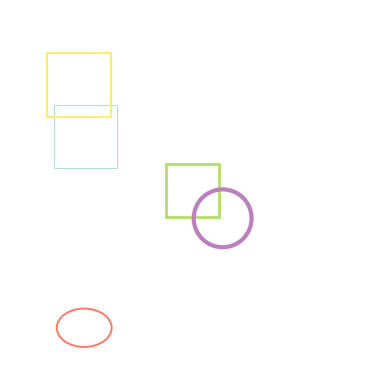[{"shape": "square", "thickness": 0.5, "radius": 0.41, "center": [0.223, 0.645]}, {"shape": "oval", "thickness": 1.5, "radius": 0.36, "center": [0.219, 0.149]}, {"shape": "square", "thickness": 2, "radius": 0.35, "center": [0.5, 0.505]}, {"shape": "circle", "thickness": 3, "radius": 0.38, "center": [0.578, 0.433]}, {"shape": "square", "thickness": 1.5, "radius": 0.41, "center": [0.204, 0.78]}]